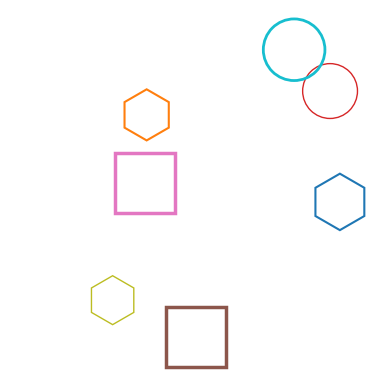[{"shape": "hexagon", "thickness": 1.5, "radius": 0.37, "center": [0.883, 0.476]}, {"shape": "hexagon", "thickness": 1.5, "radius": 0.33, "center": [0.381, 0.702]}, {"shape": "circle", "thickness": 1, "radius": 0.36, "center": [0.857, 0.764]}, {"shape": "square", "thickness": 2.5, "radius": 0.39, "center": [0.509, 0.125]}, {"shape": "square", "thickness": 2.5, "radius": 0.39, "center": [0.377, 0.526]}, {"shape": "hexagon", "thickness": 1, "radius": 0.32, "center": [0.293, 0.22]}, {"shape": "circle", "thickness": 2, "radius": 0.4, "center": [0.764, 0.871]}]